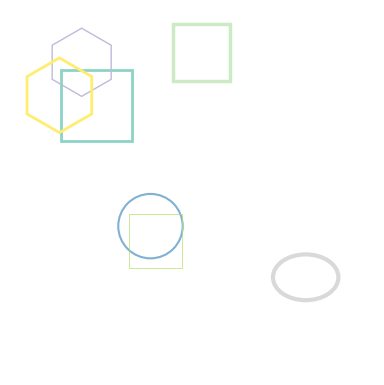[{"shape": "square", "thickness": 2, "radius": 0.46, "center": [0.25, 0.725]}, {"shape": "hexagon", "thickness": 1, "radius": 0.44, "center": [0.212, 0.838]}, {"shape": "circle", "thickness": 1.5, "radius": 0.42, "center": [0.391, 0.413]}, {"shape": "square", "thickness": 0.5, "radius": 0.35, "center": [0.404, 0.375]}, {"shape": "oval", "thickness": 3, "radius": 0.42, "center": [0.794, 0.28]}, {"shape": "square", "thickness": 2.5, "radius": 0.37, "center": [0.523, 0.864]}, {"shape": "hexagon", "thickness": 2, "radius": 0.49, "center": [0.154, 0.753]}]